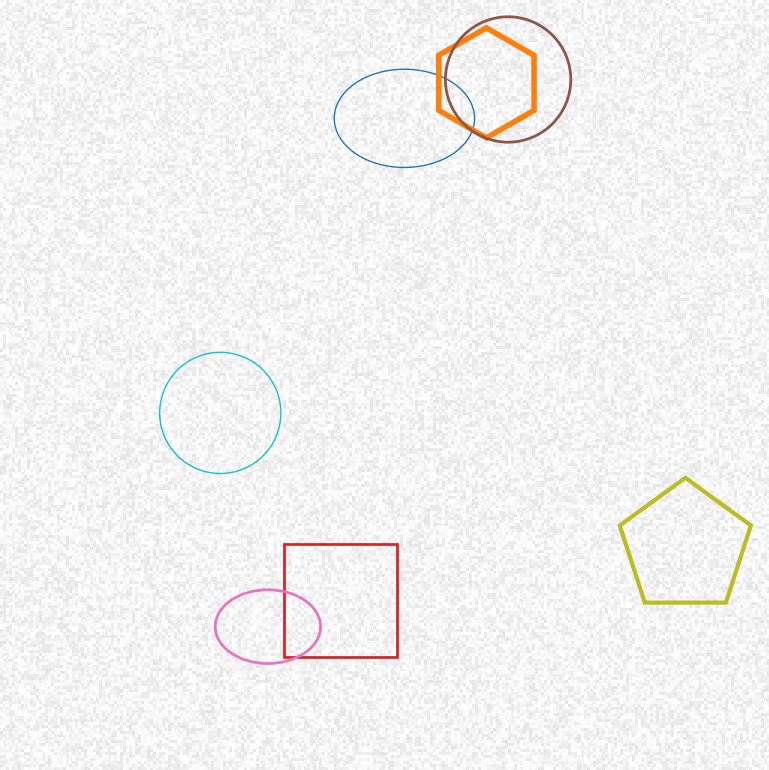[{"shape": "oval", "thickness": 0.5, "radius": 0.46, "center": [0.525, 0.846]}, {"shape": "hexagon", "thickness": 2, "radius": 0.36, "center": [0.632, 0.892]}, {"shape": "square", "thickness": 1, "radius": 0.37, "center": [0.443, 0.22]}, {"shape": "circle", "thickness": 1, "radius": 0.41, "center": [0.66, 0.897]}, {"shape": "oval", "thickness": 1, "radius": 0.34, "center": [0.348, 0.186]}, {"shape": "pentagon", "thickness": 1.5, "radius": 0.45, "center": [0.89, 0.29]}, {"shape": "circle", "thickness": 0.5, "radius": 0.39, "center": [0.286, 0.464]}]